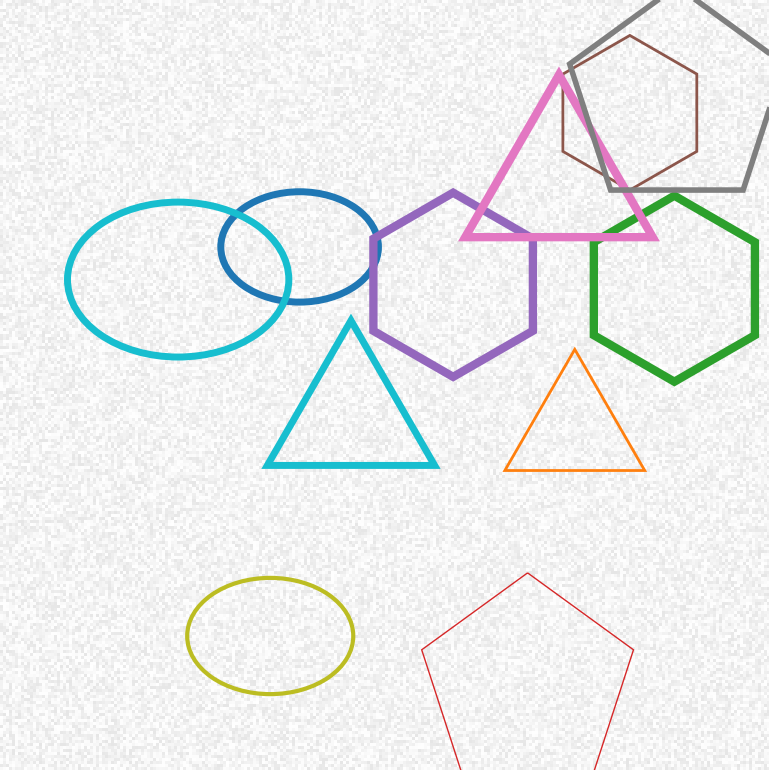[{"shape": "oval", "thickness": 2.5, "radius": 0.51, "center": [0.389, 0.679]}, {"shape": "triangle", "thickness": 1, "radius": 0.52, "center": [0.746, 0.441]}, {"shape": "hexagon", "thickness": 3, "radius": 0.6, "center": [0.876, 0.625]}, {"shape": "pentagon", "thickness": 0.5, "radius": 0.72, "center": [0.685, 0.111]}, {"shape": "hexagon", "thickness": 3, "radius": 0.6, "center": [0.588, 0.63]}, {"shape": "hexagon", "thickness": 1, "radius": 0.5, "center": [0.818, 0.854]}, {"shape": "triangle", "thickness": 3, "radius": 0.7, "center": [0.726, 0.762]}, {"shape": "pentagon", "thickness": 2, "radius": 0.73, "center": [0.879, 0.872]}, {"shape": "oval", "thickness": 1.5, "radius": 0.54, "center": [0.351, 0.174]}, {"shape": "triangle", "thickness": 2.5, "radius": 0.63, "center": [0.456, 0.458]}, {"shape": "oval", "thickness": 2.5, "radius": 0.72, "center": [0.231, 0.637]}]